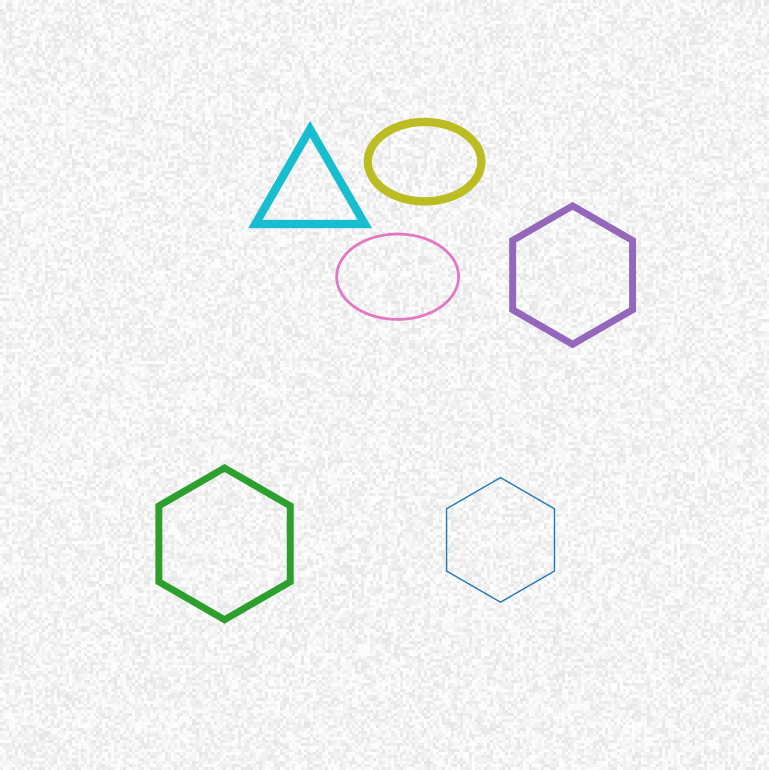[{"shape": "hexagon", "thickness": 0.5, "radius": 0.4, "center": [0.65, 0.299]}, {"shape": "hexagon", "thickness": 2.5, "radius": 0.49, "center": [0.292, 0.294]}, {"shape": "hexagon", "thickness": 2.5, "radius": 0.45, "center": [0.744, 0.643]}, {"shape": "oval", "thickness": 1, "radius": 0.4, "center": [0.516, 0.641]}, {"shape": "oval", "thickness": 3, "radius": 0.37, "center": [0.551, 0.79]}, {"shape": "triangle", "thickness": 3, "radius": 0.41, "center": [0.403, 0.75]}]